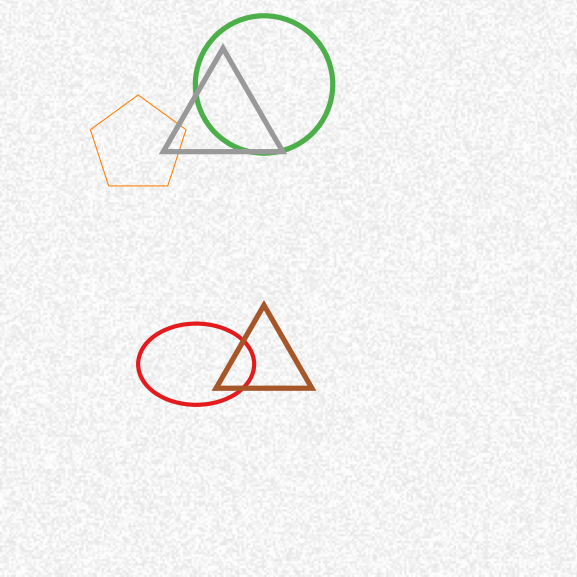[{"shape": "oval", "thickness": 2, "radius": 0.5, "center": [0.34, 0.368]}, {"shape": "circle", "thickness": 2.5, "radius": 0.59, "center": [0.457, 0.853]}, {"shape": "pentagon", "thickness": 0.5, "radius": 0.44, "center": [0.239, 0.748]}, {"shape": "triangle", "thickness": 2.5, "radius": 0.48, "center": [0.457, 0.375]}, {"shape": "triangle", "thickness": 2.5, "radius": 0.6, "center": [0.386, 0.796]}]